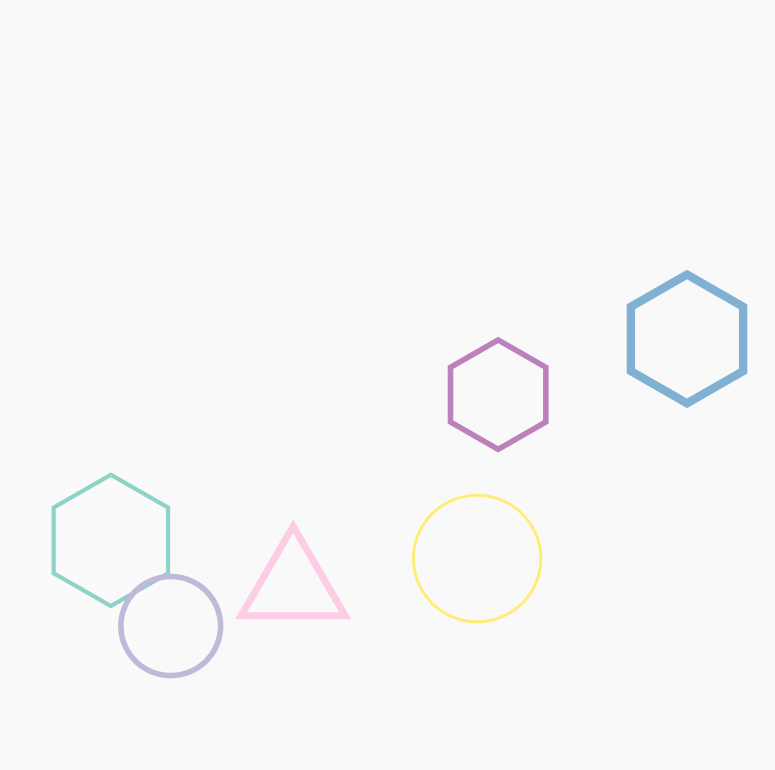[{"shape": "hexagon", "thickness": 1.5, "radius": 0.43, "center": [0.143, 0.298]}, {"shape": "circle", "thickness": 2, "radius": 0.32, "center": [0.22, 0.187]}, {"shape": "hexagon", "thickness": 3, "radius": 0.42, "center": [0.886, 0.56]}, {"shape": "triangle", "thickness": 2.5, "radius": 0.39, "center": [0.378, 0.239]}, {"shape": "hexagon", "thickness": 2, "radius": 0.36, "center": [0.643, 0.487]}, {"shape": "circle", "thickness": 1, "radius": 0.41, "center": [0.616, 0.275]}]